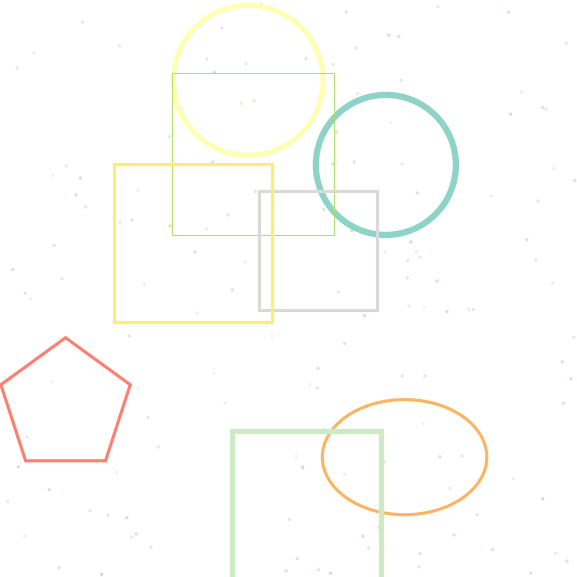[{"shape": "circle", "thickness": 3, "radius": 0.61, "center": [0.668, 0.714]}, {"shape": "circle", "thickness": 2.5, "radius": 0.65, "center": [0.43, 0.86]}, {"shape": "pentagon", "thickness": 1.5, "radius": 0.59, "center": [0.114, 0.297]}, {"shape": "oval", "thickness": 1.5, "radius": 0.71, "center": [0.701, 0.208]}, {"shape": "square", "thickness": 0.5, "radius": 0.7, "center": [0.438, 0.732]}, {"shape": "square", "thickness": 1.5, "radius": 0.51, "center": [0.551, 0.565]}, {"shape": "square", "thickness": 2.5, "radius": 0.65, "center": [0.53, 0.123]}, {"shape": "square", "thickness": 1.5, "radius": 0.69, "center": [0.334, 0.579]}]